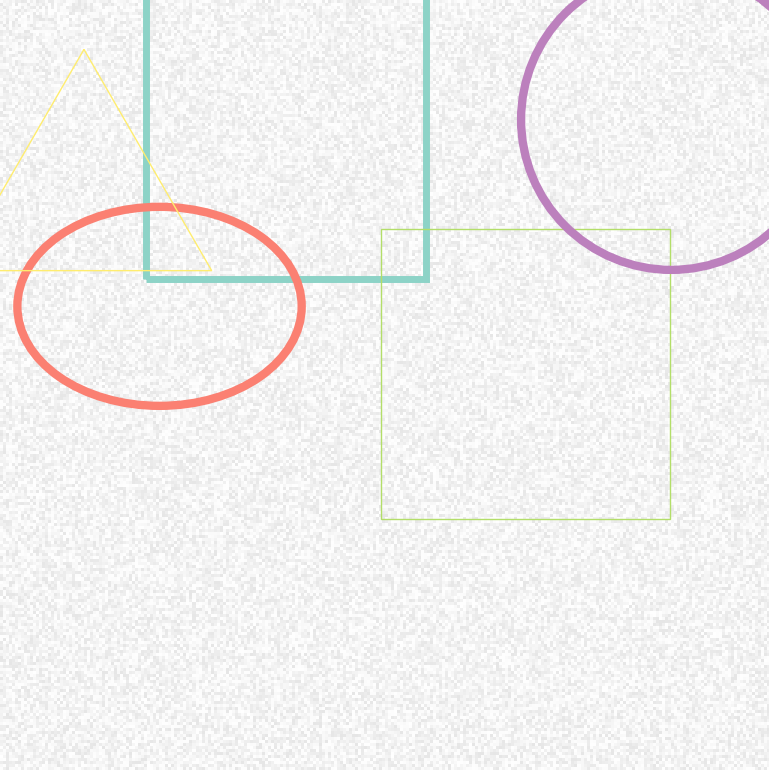[{"shape": "square", "thickness": 2.5, "radius": 0.91, "center": [0.371, 0.819]}, {"shape": "oval", "thickness": 3, "radius": 0.92, "center": [0.207, 0.602]}, {"shape": "square", "thickness": 0.5, "radius": 0.94, "center": [0.683, 0.514]}, {"shape": "circle", "thickness": 3, "radius": 0.98, "center": [0.872, 0.845]}, {"shape": "triangle", "thickness": 0.5, "radius": 0.96, "center": [0.109, 0.744]}]